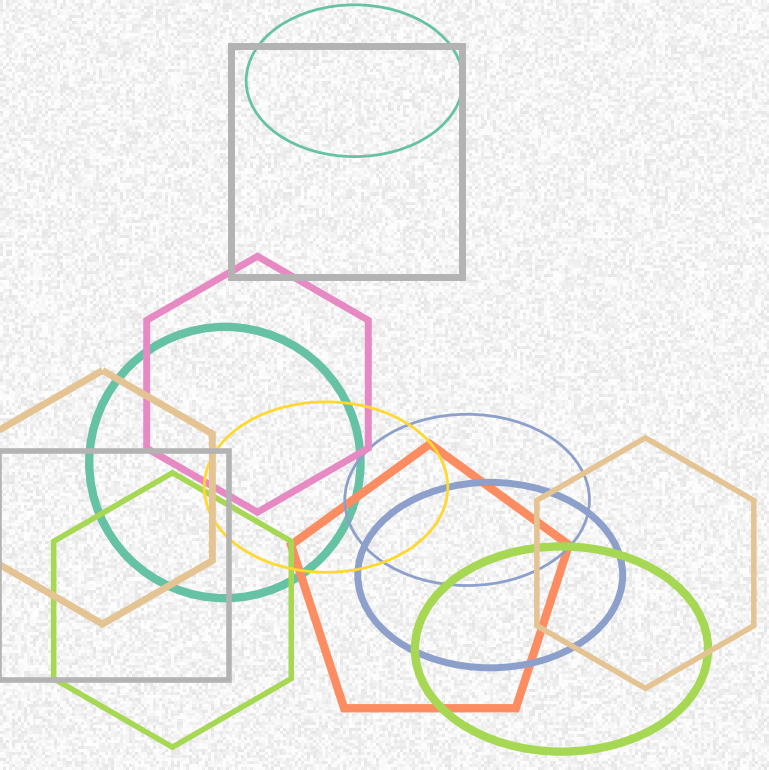[{"shape": "circle", "thickness": 3, "radius": 0.88, "center": [0.292, 0.399]}, {"shape": "oval", "thickness": 1, "radius": 0.7, "center": [0.46, 0.895]}, {"shape": "pentagon", "thickness": 3, "radius": 0.95, "center": [0.558, 0.234]}, {"shape": "oval", "thickness": 1, "radius": 0.79, "center": [0.607, 0.351]}, {"shape": "oval", "thickness": 2.5, "radius": 0.86, "center": [0.637, 0.253]}, {"shape": "hexagon", "thickness": 2.5, "radius": 0.83, "center": [0.334, 0.501]}, {"shape": "oval", "thickness": 3, "radius": 0.95, "center": [0.729, 0.157]}, {"shape": "hexagon", "thickness": 2, "radius": 0.89, "center": [0.224, 0.208]}, {"shape": "oval", "thickness": 1, "radius": 0.79, "center": [0.423, 0.367]}, {"shape": "hexagon", "thickness": 2.5, "radius": 0.82, "center": [0.133, 0.354]}, {"shape": "hexagon", "thickness": 2, "radius": 0.81, "center": [0.838, 0.269]}, {"shape": "square", "thickness": 2, "radius": 0.74, "center": [0.148, 0.266]}, {"shape": "square", "thickness": 2.5, "radius": 0.75, "center": [0.45, 0.79]}]